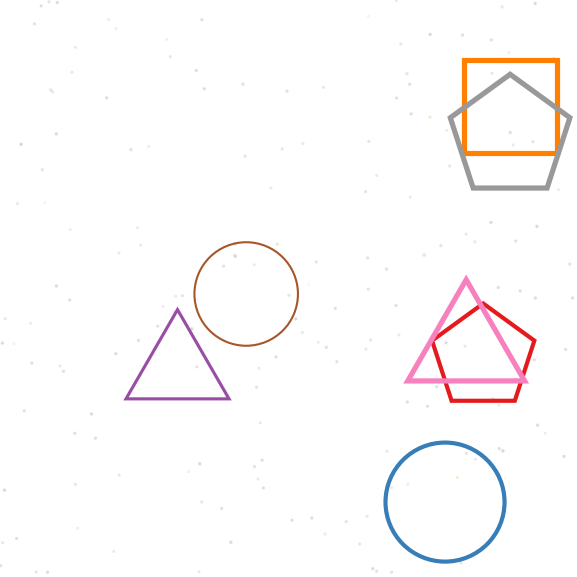[{"shape": "pentagon", "thickness": 2, "radius": 0.47, "center": [0.837, 0.381]}, {"shape": "circle", "thickness": 2, "radius": 0.52, "center": [0.771, 0.13]}, {"shape": "triangle", "thickness": 1.5, "radius": 0.51, "center": [0.307, 0.36]}, {"shape": "square", "thickness": 2.5, "radius": 0.4, "center": [0.884, 0.815]}, {"shape": "circle", "thickness": 1, "radius": 0.45, "center": [0.426, 0.49]}, {"shape": "triangle", "thickness": 2.5, "radius": 0.58, "center": [0.807, 0.398]}, {"shape": "pentagon", "thickness": 2.5, "radius": 0.54, "center": [0.883, 0.762]}]